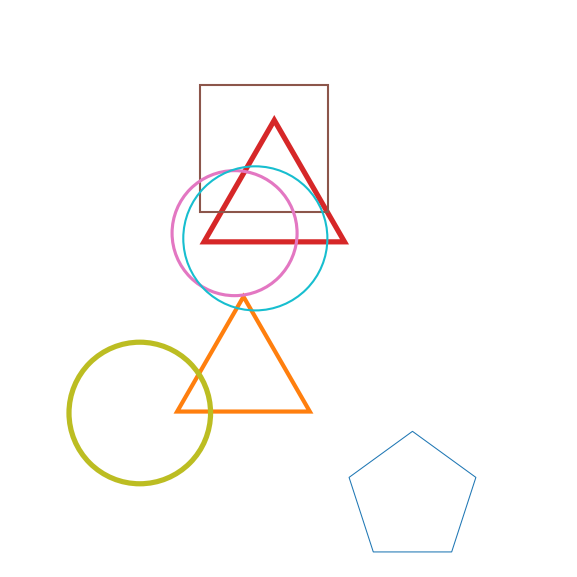[{"shape": "pentagon", "thickness": 0.5, "radius": 0.58, "center": [0.714, 0.137]}, {"shape": "triangle", "thickness": 2, "radius": 0.66, "center": [0.422, 0.353]}, {"shape": "triangle", "thickness": 2.5, "radius": 0.7, "center": [0.475, 0.651]}, {"shape": "square", "thickness": 1, "radius": 0.55, "center": [0.457, 0.742]}, {"shape": "circle", "thickness": 1.5, "radius": 0.54, "center": [0.406, 0.595]}, {"shape": "circle", "thickness": 2.5, "radius": 0.61, "center": [0.242, 0.284]}, {"shape": "circle", "thickness": 1, "radius": 0.62, "center": [0.442, 0.586]}]